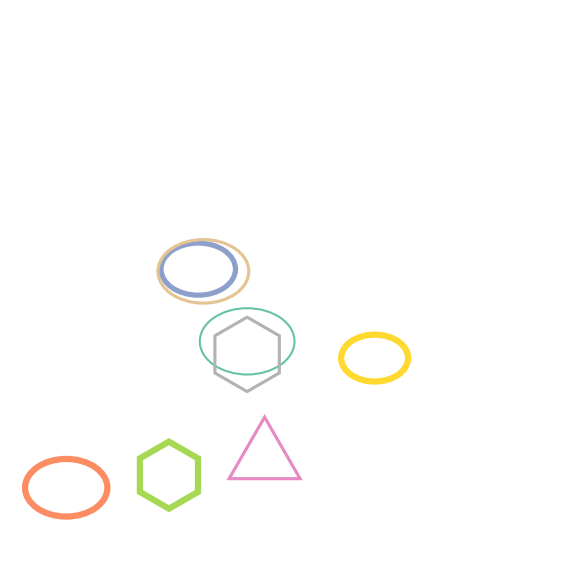[{"shape": "oval", "thickness": 1, "radius": 0.41, "center": [0.428, 0.408]}, {"shape": "oval", "thickness": 3, "radius": 0.36, "center": [0.115, 0.155]}, {"shape": "oval", "thickness": 2.5, "radius": 0.32, "center": [0.343, 0.533]}, {"shape": "triangle", "thickness": 1.5, "radius": 0.35, "center": [0.458, 0.206]}, {"shape": "hexagon", "thickness": 3, "radius": 0.29, "center": [0.293, 0.176]}, {"shape": "oval", "thickness": 3, "radius": 0.29, "center": [0.649, 0.379]}, {"shape": "oval", "thickness": 1.5, "radius": 0.39, "center": [0.352, 0.529]}, {"shape": "hexagon", "thickness": 1.5, "radius": 0.32, "center": [0.428, 0.386]}]